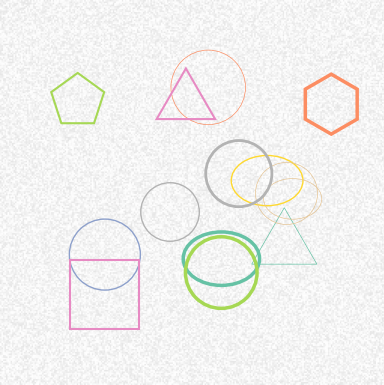[{"shape": "triangle", "thickness": 0.5, "radius": 0.49, "center": [0.738, 0.363]}, {"shape": "oval", "thickness": 2.5, "radius": 0.5, "center": [0.575, 0.328]}, {"shape": "hexagon", "thickness": 2.5, "radius": 0.39, "center": [0.86, 0.729]}, {"shape": "circle", "thickness": 0.5, "radius": 0.48, "center": [0.541, 0.773]}, {"shape": "circle", "thickness": 1, "radius": 0.46, "center": [0.272, 0.339]}, {"shape": "square", "thickness": 1.5, "radius": 0.45, "center": [0.271, 0.235]}, {"shape": "triangle", "thickness": 1.5, "radius": 0.44, "center": [0.483, 0.735]}, {"shape": "pentagon", "thickness": 1.5, "radius": 0.36, "center": [0.202, 0.738]}, {"shape": "circle", "thickness": 2.5, "radius": 0.46, "center": [0.575, 0.292]}, {"shape": "oval", "thickness": 1, "radius": 0.47, "center": [0.694, 0.531]}, {"shape": "circle", "thickness": 0.5, "radius": 0.4, "center": [0.744, 0.497]}, {"shape": "oval", "thickness": 0.5, "radius": 0.38, "center": [0.76, 0.483]}, {"shape": "circle", "thickness": 2, "radius": 0.43, "center": [0.62, 0.549]}, {"shape": "circle", "thickness": 1, "radius": 0.38, "center": [0.442, 0.449]}]